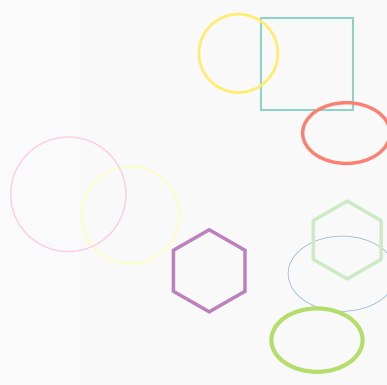[{"shape": "square", "thickness": 1.5, "radius": 0.6, "center": [0.792, 0.833]}, {"shape": "circle", "thickness": 1, "radius": 0.63, "center": [0.337, 0.441]}, {"shape": "oval", "thickness": 2.5, "radius": 0.56, "center": [0.894, 0.654]}, {"shape": "oval", "thickness": 0.5, "radius": 0.7, "center": [0.883, 0.289]}, {"shape": "oval", "thickness": 3, "radius": 0.59, "center": [0.818, 0.117]}, {"shape": "circle", "thickness": 1, "radius": 0.74, "center": [0.176, 0.495]}, {"shape": "hexagon", "thickness": 2.5, "radius": 0.53, "center": [0.54, 0.297]}, {"shape": "hexagon", "thickness": 2.5, "radius": 0.51, "center": [0.896, 0.377]}, {"shape": "circle", "thickness": 2, "radius": 0.51, "center": [0.615, 0.861]}]